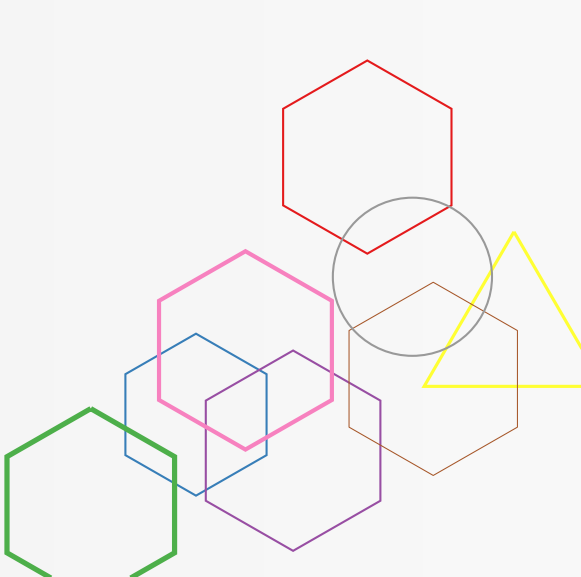[{"shape": "hexagon", "thickness": 1, "radius": 0.84, "center": [0.632, 0.727]}, {"shape": "hexagon", "thickness": 1, "radius": 0.7, "center": [0.337, 0.281]}, {"shape": "hexagon", "thickness": 2.5, "radius": 0.83, "center": [0.156, 0.125]}, {"shape": "hexagon", "thickness": 1, "radius": 0.87, "center": [0.504, 0.219]}, {"shape": "triangle", "thickness": 1.5, "radius": 0.89, "center": [0.884, 0.419]}, {"shape": "hexagon", "thickness": 0.5, "radius": 0.84, "center": [0.745, 0.343]}, {"shape": "hexagon", "thickness": 2, "radius": 0.86, "center": [0.422, 0.392]}, {"shape": "circle", "thickness": 1, "radius": 0.68, "center": [0.71, 0.52]}]